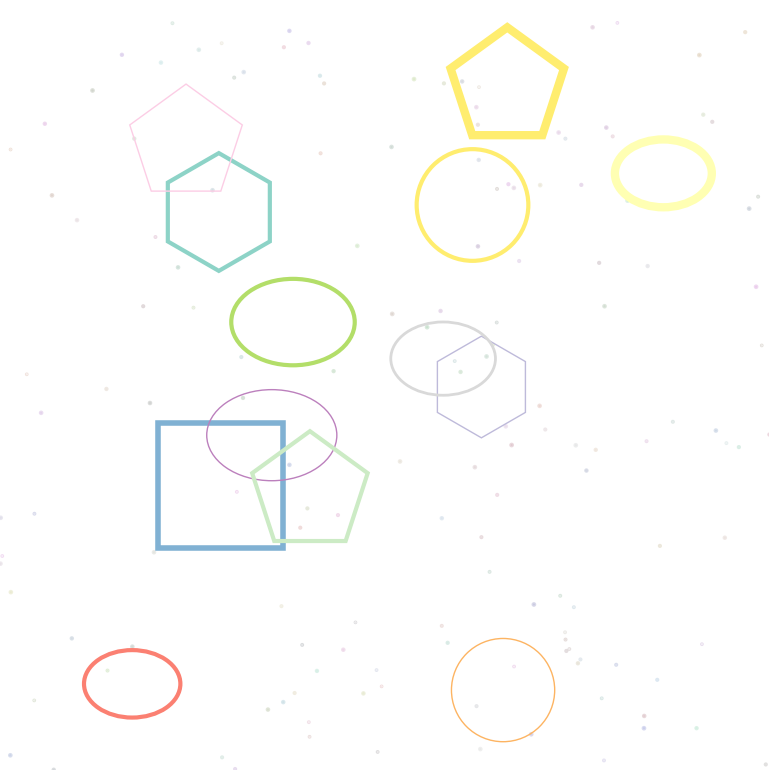[{"shape": "hexagon", "thickness": 1.5, "radius": 0.38, "center": [0.284, 0.725]}, {"shape": "oval", "thickness": 3, "radius": 0.31, "center": [0.862, 0.775]}, {"shape": "hexagon", "thickness": 0.5, "radius": 0.33, "center": [0.625, 0.497]}, {"shape": "oval", "thickness": 1.5, "radius": 0.31, "center": [0.172, 0.112]}, {"shape": "square", "thickness": 2, "radius": 0.41, "center": [0.287, 0.369]}, {"shape": "circle", "thickness": 0.5, "radius": 0.34, "center": [0.653, 0.104]}, {"shape": "oval", "thickness": 1.5, "radius": 0.4, "center": [0.381, 0.582]}, {"shape": "pentagon", "thickness": 0.5, "radius": 0.38, "center": [0.242, 0.814]}, {"shape": "oval", "thickness": 1, "radius": 0.34, "center": [0.575, 0.534]}, {"shape": "oval", "thickness": 0.5, "radius": 0.42, "center": [0.353, 0.435]}, {"shape": "pentagon", "thickness": 1.5, "radius": 0.39, "center": [0.403, 0.361]}, {"shape": "pentagon", "thickness": 3, "radius": 0.39, "center": [0.659, 0.887]}, {"shape": "circle", "thickness": 1.5, "radius": 0.36, "center": [0.614, 0.734]}]